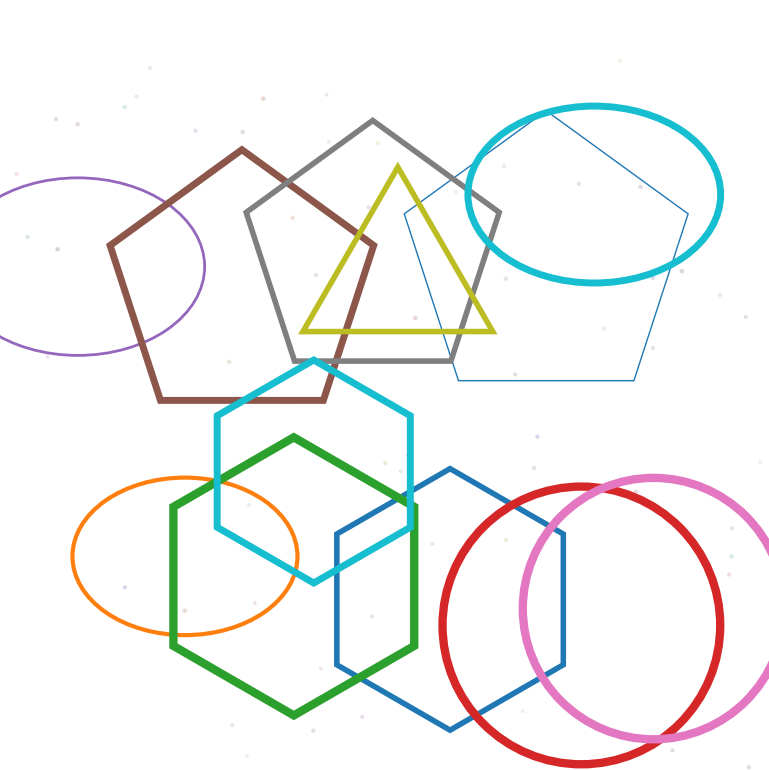[{"shape": "pentagon", "thickness": 0.5, "radius": 0.97, "center": [0.709, 0.662]}, {"shape": "hexagon", "thickness": 2, "radius": 0.85, "center": [0.585, 0.222]}, {"shape": "oval", "thickness": 1.5, "radius": 0.73, "center": [0.24, 0.277]}, {"shape": "hexagon", "thickness": 3, "radius": 0.9, "center": [0.382, 0.251]}, {"shape": "circle", "thickness": 3, "radius": 0.9, "center": [0.755, 0.188]}, {"shape": "oval", "thickness": 1, "radius": 0.82, "center": [0.101, 0.654]}, {"shape": "pentagon", "thickness": 2.5, "radius": 0.9, "center": [0.314, 0.626]}, {"shape": "circle", "thickness": 3, "radius": 0.85, "center": [0.849, 0.21]}, {"shape": "pentagon", "thickness": 2, "radius": 0.86, "center": [0.484, 0.671]}, {"shape": "triangle", "thickness": 2, "radius": 0.71, "center": [0.517, 0.641]}, {"shape": "hexagon", "thickness": 2.5, "radius": 0.72, "center": [0.407, 0.388]}, {"shape": "oval", "thickness": 2.5, "radius": 0.82, "center": [0.772, 0.747]}]